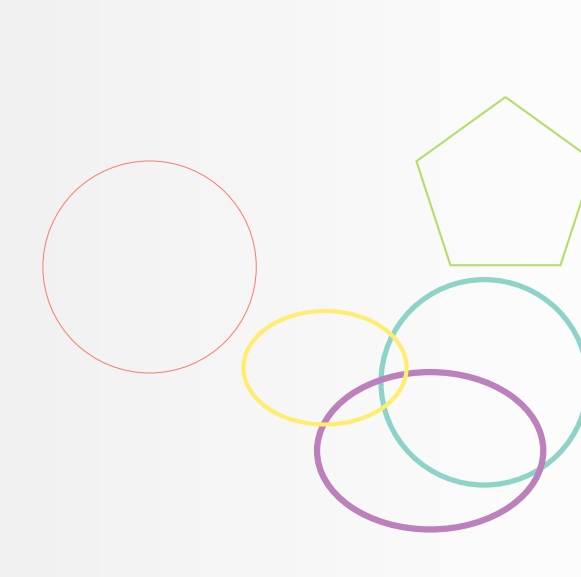[{"shape": "circle", "thickness": 2.5, "radius": 0.89, "center": [0.833, 0.337]}, {"shape": "circle", "thickness": 0.5, "radius": 0.92, "center": [0.257, 0.537]}, {"shape": "pentagon", "thickness": 1, "radius": 0.81, "center": [0.87, 0.67]}, {"shape": "oval", "thickness": 3, "radius": 0.97, "center": [0.74, 0.219]}, {"shape": "oval", "thickness": 2, "radius": 0.7, "center": [0.559, 0.362]}]